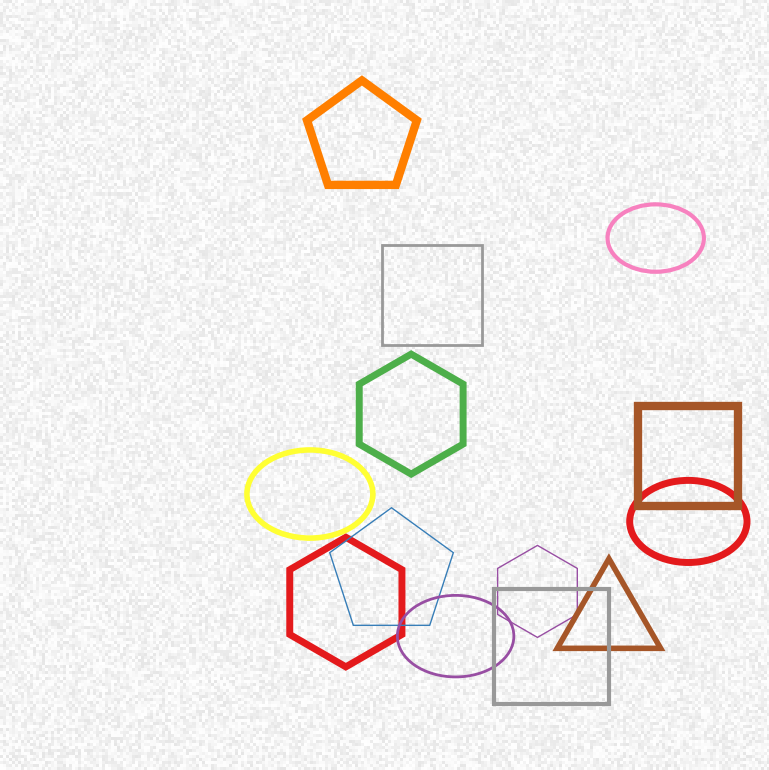[{"shape": "hexagon", "thickness": 2.5, "radius": 0.42, "center": [0.449, 0.218]}, {"shape": "oval", "thickness": 2.5, "radius": 0.38, "center": [0.894, 0.323]}, {"shape": "pentagon", "thickness": 0.5, "radius": 0.42, "center": [0.508, 0.256]}, {"shape": "hexagon", "thickness": 2.5, "radius": 0.39, "center": [0.534, 0.462]}, {"shape": "oval", "thickness": 1, "radius": 0.38, "center": [0.592, 0.174]}, {"shape": "hexagon", "thickness": 0.5, "radius": 0.3, "center": [0.698, 0.232]}, {"shape": "pentagon", "thickness": 3, "radius": 0.38, "center": [0.47, 0.821]}, {"shape": "oval", "thickness": 2, "radius": 0.41, "center": [0.402, 0.358]}, {"shape": "triangle", "thickness": 2, "radius": 0.39, "center": [0.791, 0.197]}, {"shape": "square", "thickness": 3, "radius": 0.32, "center": [0.894, 0.407]}, {"shape": "oval", "thickness": 1.5, "radius": 0.31, "center": [0.852, 0.691]}, {"shape": "square", "thickness": 1.5, "radius": 0.37, "center": [0.717, 0.161]}, {"shape": "square", "thickness": 1, "radius": 0.32, "center": [0.561, 0.617]}]